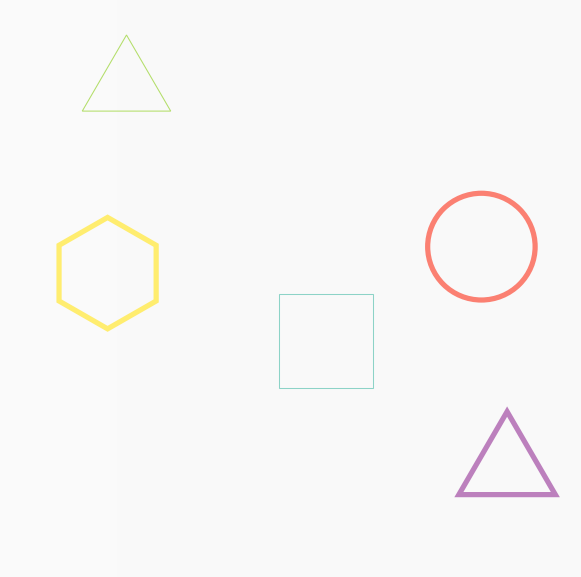[{"shape": "square", "thickness": 0.5, "radius": 0.4, "center": [0.56, 0.409]}, {"shape": "circle", "thickness": 2.5, "radius": 0.46, "center": [0.828, 0.572]}, {"shape": "triangle", "thickness": 0.5, "radius": 0.44, "center": [0.218, 0.851]}, {"shape": "triangle", "thickness": 2.5, "radius": 0.48, "center": [0.872, 0.191]}, {"shape": "hexagon", "thickness": 2.5, "radius": 0.48, "center": [0.185, 0.526]}]